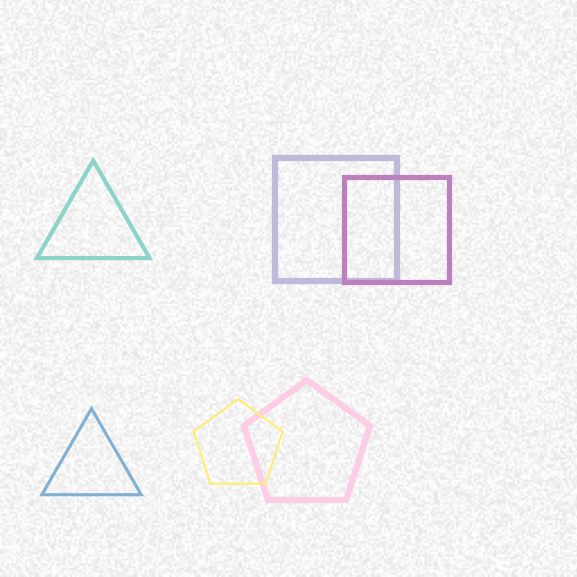[{"shape": "triangle", "thickness": 2, "radius": 0.56, "center": [0.161, 0.609]}, {"shape": "square", "thickness": 3, "radius": 0.53, "center": [0.582, 0.619]}, {"shape": "triangle", "thickness": 1.5, "radius": 0.5, "center": [0.158, 0.192]}, {"shape": "pentagon", "thickness": 3, "radius": 0.57, "center": [0.532, 0.226]}, {"shape": "square", "thickness": 2.5, "radius": 0.46, "center": [0.687, 0.602]}, {"shape": "pentagon", "thickness": 1, "radius": 0.41, "center": [0.412, 0.227]}]